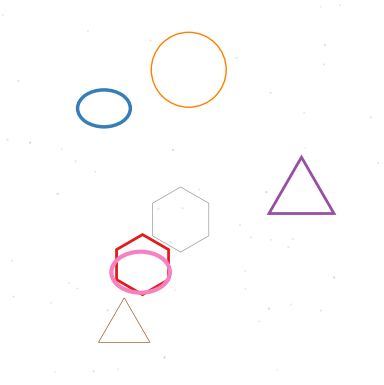[{"shape": "hexagon", "thickness": 2, "radius": 0.39, "center": [0.37, 0.313]}, {"shape": "oval", "thickness": 2.5, "radius": 0.34, "center": [0.27, 0.719]}, {"shape": "triangle", "thickness": 2, "radius": 0.49, "center": [0.783, 0.494]}, {"shape": "circle", "thickness": 1, "radius": 0.49, "center": [0.49, 0.819]}, {"shape": "triangle", "thickness": 0.5, "radius": 0.39, "center": [0.323, 0.149]}, {"shape": "oval", "thickness": 3, "radius": 0.38, "center": [0.365, 0.293]}, {"shape": "hexagon", "thickness": 0.5, "radius": 0.42, "center": [0.469, 0.43]}]